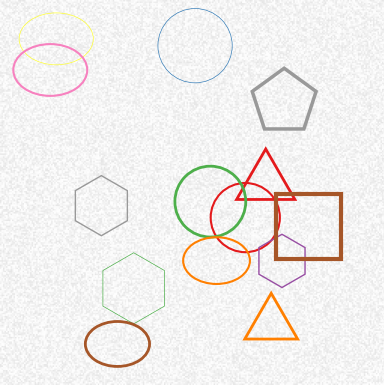[{"shape": "circle", "thickness": 1.5, "radius": 0.45, "center": [0.637, 0.435]}, {"shape": "triangle", "thickness": 2, "radius": 0.44, "center": [0.69, 0.526]}, {"shape": "circle", "thickness": 0.5, "radius": 0.48, "center": [0.507, 0.881]}, {"shape": "circle", "thickness": 2, "radius": 0.46, "center": [0.546, 0.476]}, {"shape": "hexagon", "thickness": 0.5, "radius": 0.46, "center": [0.347, 0.251]}, {"shape": "hexagon", "thickness": 1, "radius": 0.35, "center": [0.732, 0.322]}, {"shape": "oval", "thickness": 1.5, "radius": 0.43, "center": [0.562, 0.323]}, {"shape": "triangle", "thickness": 2, "radius": 0.4, "center": [0.704, 0.159]}, {"shape": "oval", "thickness": 0.5, "radius": 0.48, "center": [0.146, 0.899]}, {"shape": "oval", "thickness": 2, "radius": 0.42, "center": [0.305, 0.107]}, {"shape": "square", "thickness": 3, "radius": 0.42, "center": [0.801, 0.412]}, {"shape": "oval", "thickness": 1.5, "radius": 0.48, "center": [0.131, 0.818]}, {"shape": "pentagon", "thickness": 2.5, "radius": 0.44, "center": [0.738, 0.736]}, {"shape": "hexagon", "thickness": 1, "radius": 0.39, "center": [0.263, 0.466]}]